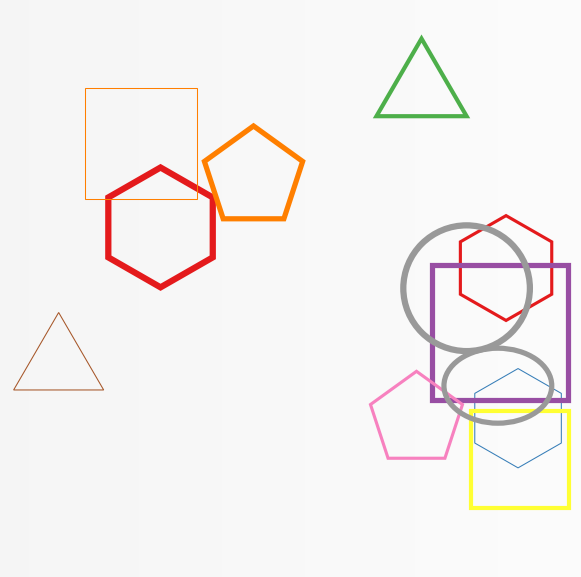[{"shape": "hexagon", "thickness": 3, "radius": 0.52, "center": [0.276, 0.605]}, {"shape": "hexagon", "thickness": 1.5, "radius": 0.45, "center": [0.871, 0.535]}, {"shape": "hexagon", "thickness": 0.5, "radius": 0.43, "center": [0.891, 0.275]}, {"shape": "triangle", "thickness": 2, "radius": 0.45, "center": [0.725, 0.843]}, {"shape": "square", "thickness": 2.5, "radius": 0.58, "center": [0.86, 0.424]}, {"shape": "square", "thickness": 0.5, "radius": 0.48, "center": [0.243, 0.751]}, {"shape": "pentagon", "thickness": 2.5, "radius": 0.44, "center": [0.436, 0.692]}, {"shape": "square", "thickness": 2, "radius": 0.42, "center": [0.895, 0.204]}, {"shape": "triangle", "thickness": 0.5, "radius": 0.45, "center": [0.101, 0.369]}, {"shape": "pentagon", "thickness": 1.5, "radius": 0.42, "center": [0.717, 0.273]}, {"shape": "oval", "thickness": 2.5, "radius": 0.46, "center": [0.857, 0.331]}, {"shape": "circle", "thickness": 3, "radius": 0.54, "center": [0.803, 0.5]}]